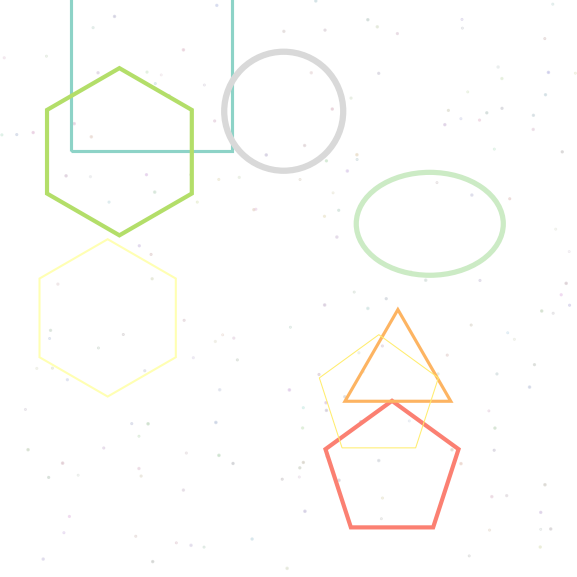[{"shape": "square", "thickness": 1.5, "radius": 0.7, "center": [0.263, 0.877]}, {"shape": "hexagon", "thickness": 1, "radius": 0.68, "center": [0.186, 0.449]}, {"shape": "pentagon", "thickness": 2, "radius": 0.61, "center": [0.679, 0.184]}, {"shape": "triangle", "thickness": 1.5, "radius": 0.53, "center": [0.689, 0.357]}, {"shape": "hexagon", "thickness": 2, "radius": 0.72, "center": [0.207, 0.736]}, {"shape": "circle", "thickness": 3, "radius": 0.52, "center": [0.491, 0.807]}, {"shape": "oval", "thickness": 2.5, "radius": 0.64, "center": [0.744, 0.612]}, {"shape": "pentagon", "thickness": 0.5, "radius": 0.54, "center": [0.656, 0.311]}]